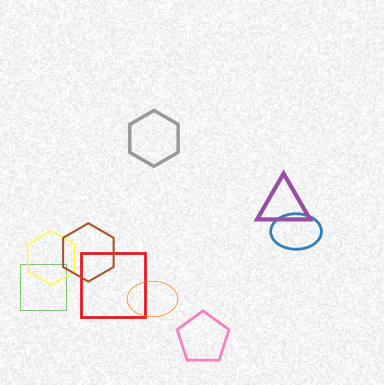[{"shape": "square", "thickness": 2, "radius": 0.42, "center": [0.294, 0.26]}, {"shape": "oval", "thickness": 2, "radius": 0.33, "center": [0.769, 0.399]}, {"shape": "square", "thickness": 0.5, "radius": 0.3, "center": [0.112, 0.255]}, {"shape": "triangle", "thickness": 3, "radius": 0.4, "center": [0.737, 0.47]}, {"shape": "oval", "thickness": 0.5, "radius": 0.33, "center": [0.396, 0.223]}, {"shape": "hexagon", "thickness": 1, "radius": 0.35, "center": [0.133, 0.33]}, {"shape": "hexagon", "thickness": 1.5, "radius": 0.38, "center": [0.23, 0.344]}, {"shape": "pentagon", "thickness": 2, "radius": 0.35, "center": [0.527, 0.122]}, {"shape": "hexagon", "thickness": 2.5, "radius": 0.36, "center": [0.4, 0.641]}]